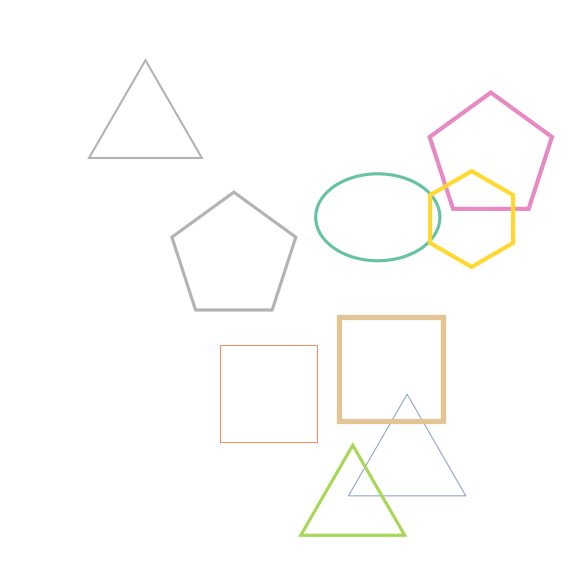[{"shape": "oval", "thickness": 1.5, "radius": 0.54, "center": [0.654, 0.623]}, {"shape": "square", "thickness": 0.5, "radius": 0.42, "center": [0.465, 0.318]}, {"shape": "triangle", "thickness": 0.5, "radius": 0.59, "center": [0.705, 0.199]}, {"shape": "pentagon", "thickness": 2, "radius": 0.56, "center": [0.85, 0.728]}, {"shape": "triangle", "thickness": 1.5, "radius": 0.52, "center": [0.611, 0.124]}, {"shape": "hexagon", "thickness": 2, "radius": 0.41, "center": [0.817, 0.62]}, {"shape": "square", "thickness": 2.5, "radius": 0.45, "center": [0.677, 0.36]}, {"shape": "pentagon", "thickness": 1.5, "radius": 0.56, "center": [0.405, 0.554]}, {"shape": "triangle", "thickness": 1, "radius": 0.56, "center": [0.252, 0.782]}]